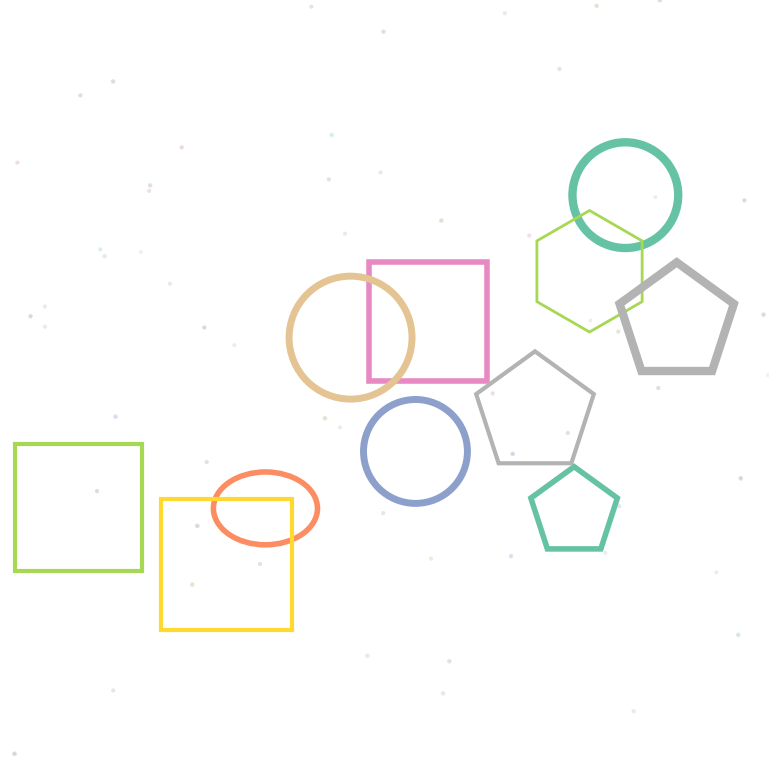[{"shape": "circle", "thickness": 3, "radius": 0.34, "center": [0.812, 0.747]}, {"shape": "pentagon", "thickness": 2, "radius": 0.3, "center": [0.746, 0.335]}, {"shape": "oval", "thickness": 2, "radius": 0.34, "center": [0.345, 0.34]}, {"shape": "circle", "thickness": 2.5, "radius": 0.34, "center": [0.54, 0.414]}, {"shape": "square", "thickness": 2, "radius": 0.38, "center": [0.556, 0.582]}, {"shape": "square", "thickness": 1.5, "radius": 0.41, "center": [0.102, 0.341]}, {"shape": "hexagon", "thickness": 1, "radius": 0.39, "center": [0.766, 0.648]}, {"shape": "square", "thickness": 1.5, "radius": 0.43, "center": [0.294, 0.267]}, {"shape": "circle", "thickness": 2.5, "radius": 0.4, "center": [0.455, 0.562]}, {"shape": "pentagon", "thickness": 3, "radius": 0.39, "center": [0.879, 0.581]}, {"shape": "pentagon", "thickness": 1.5, "radius": 0.4, "center": [0.695, 0.463]}]